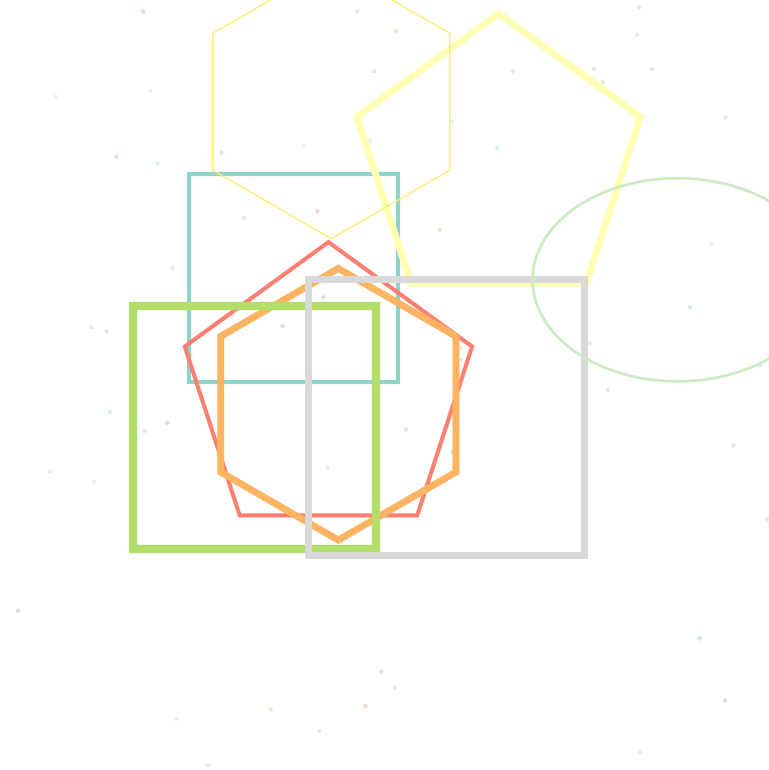[{"shape": "square", "thickness": 1.5, "radius": 0.68, "center": [0.381, 0.639]}, {"shape": "pentagon", "thickness": 2.5, "radius": 0.97, "center": [0.648, 0.789]}, {"shape": "pentagon", "thickness": 1.5, "radius": 0.98, "center": [0.427, 0.489]}, {"shape": "hexagon", "thickness": 2.5, "radius": 0.88, "center": [0.439, 0.475]}, {"shape": "square", "thickness": 3, "radius": 0.79, "center": [0.33, 0.445]}, {"shape": "square", "thickness": 2.5, "radius": 0.9, "center": [0.579, 0.459]}, {"shape": "oval", "thickness": 1, "radius": 0.94, "center": [0.88, 0.637]}, {"shape": "hexagon", "thickness": 0.5, "radius": 0.89, "center": [0.43, 0.868]}]